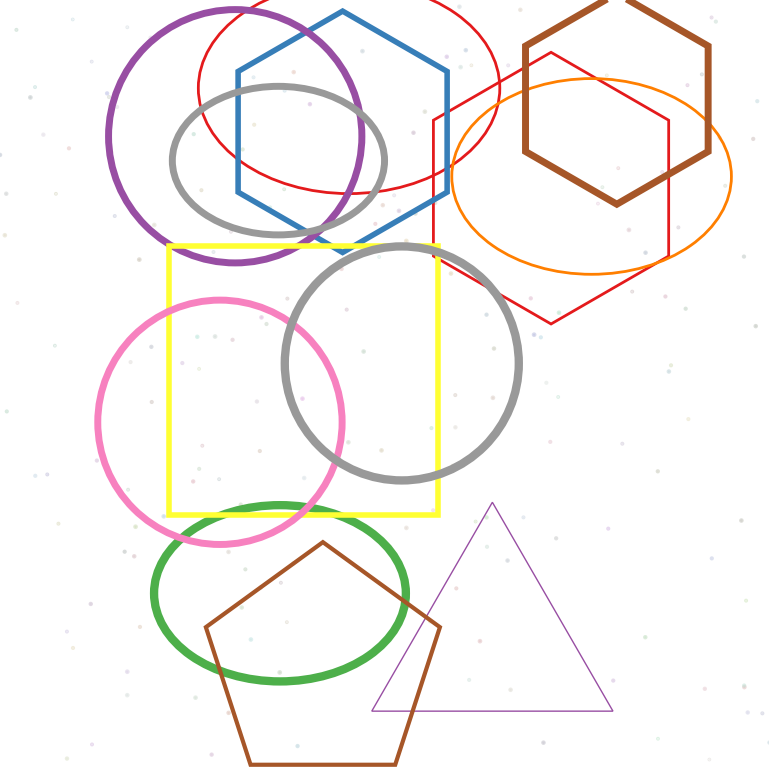[{"shape": "oval", "thickness": 1, "radius": 0.98, "center": [0.453, 0.886]}, {"shape": "hexagon", "thickness": 1, "radius": 0.88, "center": [0.716, 0.756]}, {"shape": "hexagon", "thickness": 2, "radius": 0.78, "center": [0.445, 0.829]}, {"shape": "oval", "thickness": 3, "radius": 0.82, "center": [0.364, 0.229]}, {"shape": "triangle", "thickness": 0.5, "radius": 0.9, "center": [0.639, 0.167]}, {"shape": "circle", "thickness": 2.5, "radius": 0.82, "center": [0.305, 0.823]}, {"shape": "oval", "thickness": 1, "radius": 0.91, "center": [0.768, 0.771]}, {"shape": "square", "thickness": 2, "radius": 0.87, "center": [0.394, 0.506]}, {"shape": "hexagon", "thickness": 2.5, "radius": 0.68, "center": [0.801, 0.872]}, {"shape": "pentagon", "thickness": 1.5, "radius": 0.8, "center": [0.419, 0.136]}, {"shape": "circle", "thickness": 2.5, "radius": 0.79, "center": [0.286, 0.452]}, {"shape": "oval", "thickness": 2.5, "radius": 0.69, "center": [0.362, 0.791]}, {"shape": "circle", "thickness": 3, "radius": 0.76, "center": [0.522, 0.528]}]